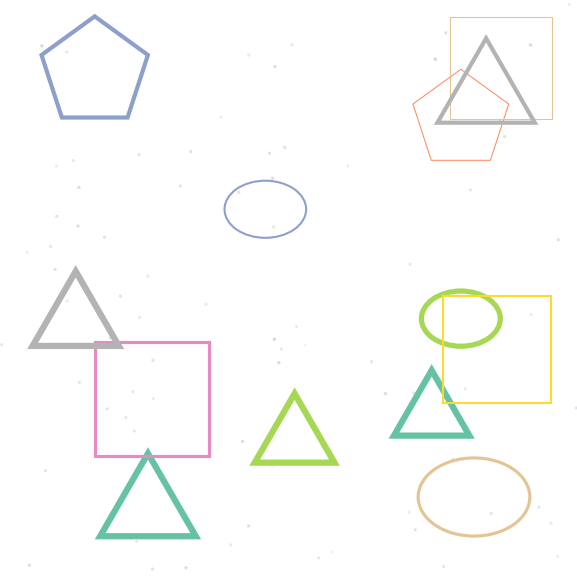[{"shape": "triangle", "thickness": 3, "radius": 0.48, "center": [0.256, 0.118]}, {"shape": "triangle", "thickness": 3, "radius": 0.38, "center": [0.747, 0.283]}, {"shape": "pentagon", "thickness": 0.5, "radius": 0.44, "center": [0.798, 0.792]}, {"shape": "oval", "thickness": 1, "radius": 0.35, "center": [0.459, 0.637]}, {"shape": "pentagon", "thickness": 2, "radius": 0.48, "center": [0.164, 0.874]}, {"shape": "square", "thickness": 1.5, "radius": 0.49, "center": [0.263, 0.308]}, {"shape": "triangle", "thickness": 3, "radius": 0.4, "center": [0.51, 0.238]}, {"shape": "oval", "thickness": 2.5, "radius": 0.34, "center": [0.798, 0.447]}, {"shape": "square", "thickness": 1, "radius": 0.47, "center": [0.861, 0.394]}, {"shape": "square", "thickness": 0.5, "radius": 0.44, "center": [0.868, 0.881]}, {"shape": "oval", "thickness": 1.5, "radius": 0.48, "center": [0.821, 0.139]}, {"shape": "triangle", "thickness": 3, "radius": 0.43, "center": [0.131, 0.443]}, {"shape": "triangle", "thickness": 2, "radius": 0.49, "center": [0.842, 0.835]}]